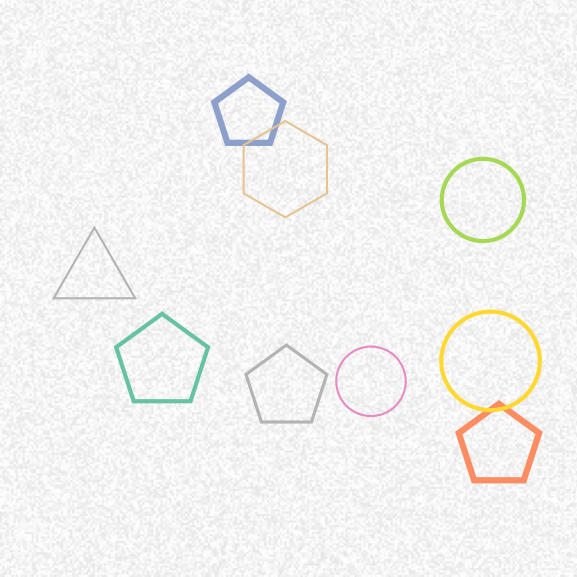[{"shape": "pentagon", "thickness": 2, "radius": 0.42, "center": [0.281, 0.372]}, {"shape": "pentagon", "thickness": 3, "radius": 0.37, "center": [0.864, 0.227]}, {"shape": "pentagon", "thickness": 3, "radius": 0.31, "center": [0.431, 0.803]}, {"shape": "circle", "thickness": 1, "radius": 0.3, "center": [0.642, 0.339]}, {"shape": "circle", "thickness": 2, "radius": 0.36, "center": [0.836, 0.653]}, {"shape": "circle", "thickness": 2, "radius": 0.43, "center": [0.849, 0.374]}, {"shape": "hexagon", "thickness": 1, "radius": 0.42, "center": [0.494, 0.706]}, {"shape": "triangle", "thickness": 1, "radius": 0.41, "center": [0.164, 0.523]}, {"shape": "pentagon", "thickness": 1.5, "radius": 0.37, "center": [0.496, 0.328]}]